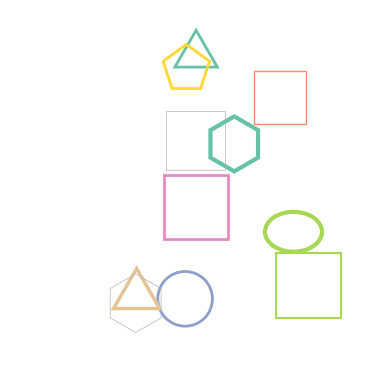[{"shape": "triangle", "thickness": 2, "radius": 0.32, "center": [0.509, 0.858]}, {"shape": "hexagon", "thickness": 3, "radius": 0.36, "center": [0.608, 0.626]}, {"shape": "square", "thickness": 1, "radius": 0.34, "center": [0.727, 0.746]}, {"shape": "circle", "thickness": 2, "radius": 0.36, "center": [0.481, 0.224]}, {"shape": "square", "thickness": 2, "radius": 0.41, "center": [0.508, 0.462]}, {"shape": "square", "thickness": 1.5, "radius": 0.42, "center": [0.802, 0.259]}, {"shape": "oval", "thickness": 3, "radius": 0.37, "center": [0.762, 0.398]}, {"shape": "pentagon", "thickness": 2, "radius": 0.32, "center": [0.484, 0.821]}, {"shape": "triangle", "thickness": 2.5, "radius": 0.35, "center": [0.355, 0.233]}, {"shape": "square", "thickness": 0.5, "radius": 0.38, "center": [0.507, 0.635]}, {"shape": "hexagon", "thickness": 0.5, "radius": 0.38, "center": [0.352, 0.212]}]